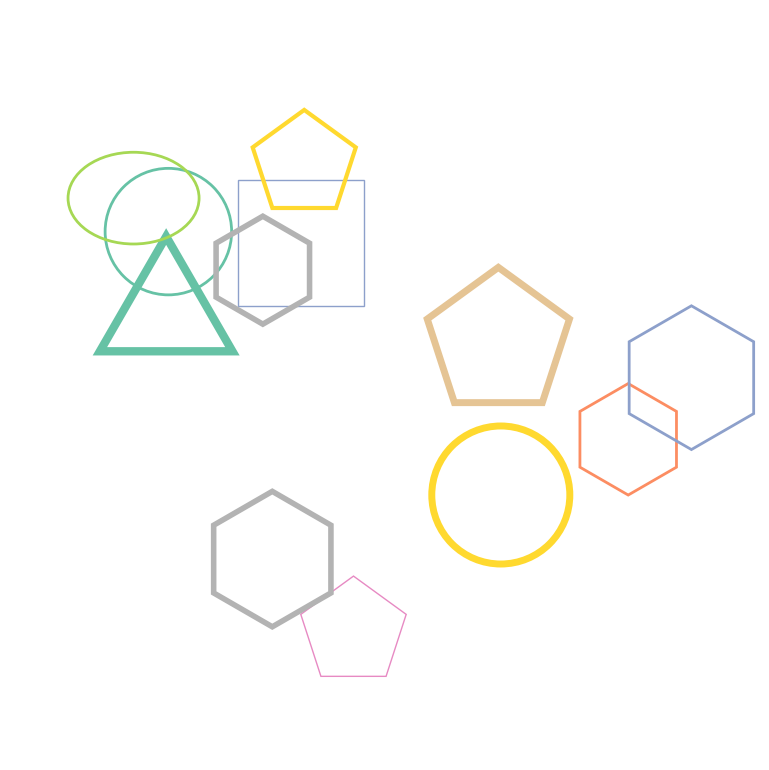[{"shape": "triangle", "thickness": 3, "radius": 0.5, "center": [0.216, 0.593]}, {"shape": "circle", "thickness": 1, "radius": 0.41, "center": [0.219, 0.699]}, {"shape": "hexagon", "thickness": 1, "radius": 0.36, "center": [0.816, 0.429]}, {"shape": "square", "thickness": 0.5, "radius": 0.41, "center": [0.391, 0.684]}, {"shape": "hexagon", "thickness": 1, "radius": 0.47, "center": [0.898, 0.51]}, {"shape": "pentagon", "thickness": 0.5, "radius": 0.36, "center": [0.459, 0.18]}, {"shape": "oval", "thickness": 1, "radius": 0.43, "center": [0.173, 0.743]}, {"shape": "pentagon", "thickness": 1.5, "radius": 0.35, "center": [0.395, 0.787]}, {"shape": "circle", "thickness": 2.5, "radius": 0.45, "center": [0.65, 0.357]}, {"shape": "pentagon", "thickness": 2.5, "radius": 0.49, "center": [0.647, 0.556]}, {"shape": "hexagon", "thickness": 2, "radius": 0.35, "center": [0.341, 0.649]}, {"shape": "hexagon", "thickness": 2, "radius": 0.44, "center": [0.354, 0.274]}]